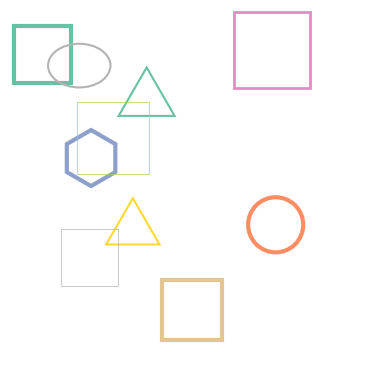[{"shape": "triangle", "thickness": 1.5, "radius": 0.42, "center": [0.381, 0.741]}, {"shape": "square", "thickness": 3, "radius": 0.37, "center": [0.111, 0.858]}, {"shape": "circle", "thickness": 3, "radius": 0.36, "center": [0.716, 0.416]}, {"shape": "hexagon", "thickness": 3, "radius": 0.36, "center": [0.237, 0.589]}, {"shape": "square", "thickness": 2, "radius": 0.49, "center": [0.707, 0.87]}, {"shape": "square", "thickness": 0.5, "radius": 0.46, "center": [0.293, 0.642]}, {"shape": "triangle", "thickness": 1.5, "radius": 0.4, "center": [0.345, 0.405]}, {"shape": "square", "thickness": 3, "radius": 0.39, "center": [0.498, 0.194]}, {"shape": "oval", "thickness": 1.5, "radius": 0.41, "center": [0.206, 0.83]}, {"shape": "square", "thickness": 0.5, "radius": 0.37, "center": [0.233, 0.331]}]